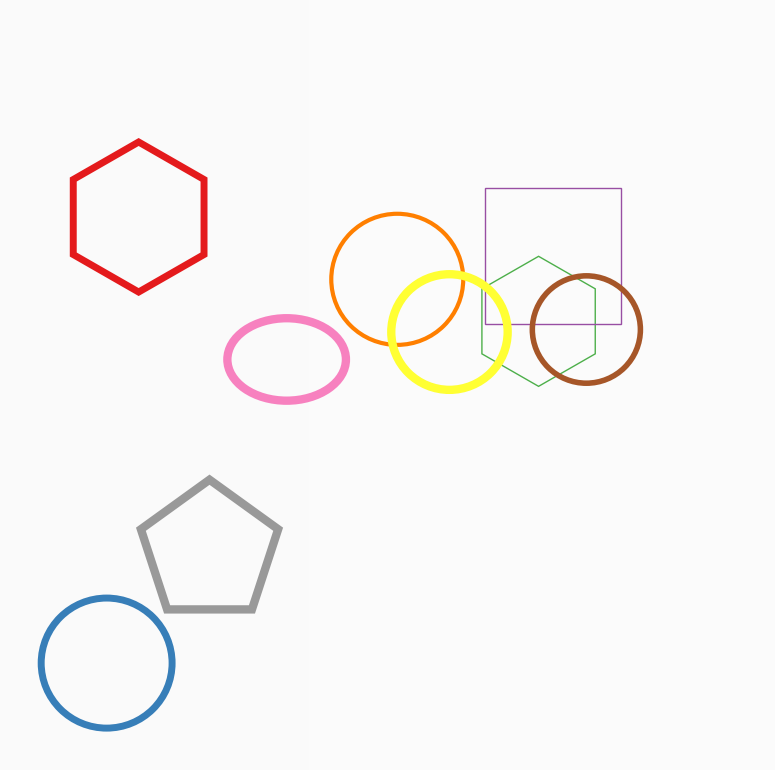[{"shape": "hexagon", "thickness": 2.5, "radius": 0.49, "center": [0.179, 0.718]}, {"shape": "circle", "thickness": 2.5, "radius": 0.42, "center": [0.138, 0.139]}, {"shape": "hexagon", "thickness": 0.5, "radius": 0.42, "center": [0.695, 0.583]}, {"shape": "square", "thickness": 0.5, "radius": 0.44, "center": [0.714, 0.667]}, {"shape": "circle", "thickness": 1.5, "radius": 0.43, "center": [0.513, 0.637]}, {"shape": "circle", "thickness": 3, "radius": 0.38, "center": [0.58, 0.569]}, {"shape": "circle", "thickness": 2, "radius": 0.35, "center": [0.757, 0.572]}, {"shape": "oval", "thickness": 3, "radius": 0.38, "center": [0.37, 0.533]}, {"shape": "pentagon", "thickness": 3, "radius": 0.47, "center": [0.27, 0.284]}]